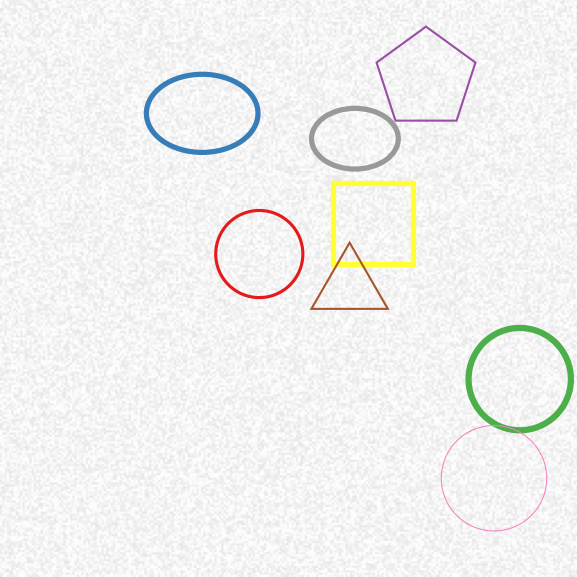[{"shape": "circle", "thickness": 1.5, "radius": 0.38, "center": [0.449, 0.559]}, {"shape": "oval", "thickness": 2.5, "radius": 0.48, "center": [0.35, 0.803]}, {"shape": "circle", "thickness": 3, "radius": 0.44, "center": [0.9, 0.343]}, {"shape": "pentagon", "thickness": 1, "radius": 0.45, "center": [0.738, 0.863]}, {"shape": "square", "thickness": 2.5, "radius": 0.35, "center": [0.646, 0.612]}, {"shape": "triangle", "thickness": 1, "radius": 0.38, "center": [0.605, 0.502]}, {"shape": "circle", "thickness": 0.5, "radius": 0.46, "center": [0.855, 0.171]}, {"shape": "oval", "thickness": 2.5, "radius": 0.38, "center": [0.615, 0.759]}]